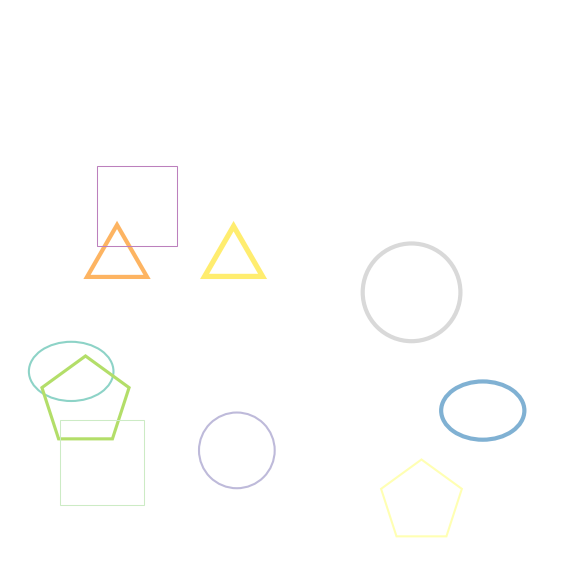[{"shape": "oval", "thickness": 1, "radius": 0.37, "center": [0.123, 0.356]}, {"shape": "pentagon", "thickness": 1, "radius": 0.37, "center": [0.73, 0.13]}, {"shape": "circle", "thickness": 1, "radius": 0.33, "center": [0.41, 0.219]}, {"shape": "oval", "thickness": 2, "radius": 0.36, "center": [0.836, 0.288]}, {"shape": "triangle", "thickness": 2, "radius": 0.3, "center": [0.203, 0.55]}, {"shape": "pentagon", "thickness": 1.5, "radius": 0.4, "center": [0.148, 0.303]}, {"shape": "circle", "thickness": 2, "radius": 0.42, "center": [0.713, 0.493]}, {"shape": "square", "thickness": 0.5, "radius": 0.35, "center": [0.237, 0.642]}, {"shape": "square", "thickness": 0.5, "radius": 0.37, "center": [0.177, 0.198]}, {"shape": "triangle", "thickness": 2.5, "radius": 0.29, "center": [0.404, 0.549]}]